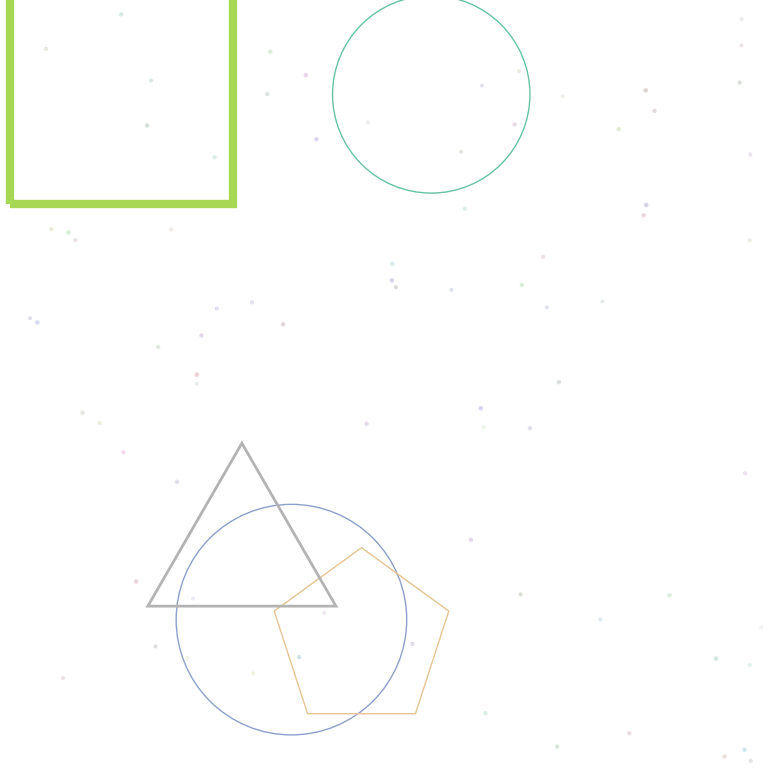[{"shape": "circle", "thickness": 0.5, "radius": 0.64, "center": [0.56, 0.877]}, {"shape": "circle", "thickness": 0.5, "radius": 0.75, "center": [0.379, 0.195]}, {"shape": "square", "thickness": 3, "radius": 0.72, "center": [0.158, 0.88]}, {"shape": "pentagon", "thickness": 0.5, "radius": 0.6, "center": [0.469, 0.17]}, {"shape": "triangle", "thickness": 1, "radius": 0.71, "center": [0.314, 0.283]}]